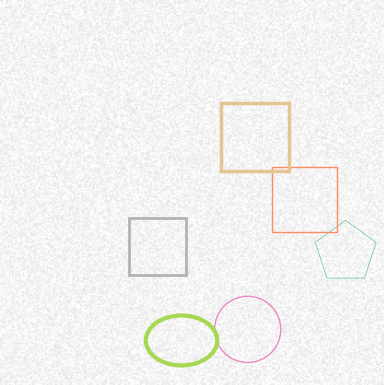[{"shape": "pentagon", "thickness": 0.5, "radius": 0.41, "center": [0.898, 0.345]}, {"shape": "square", "thickness": 1, "radius": 0.42, "center": [0.792, 0.483]}, {"shape": "circle", "thickness": 1, "radius": 0.43, "center": [0.643, 0.144]}, {"shape": "oval", "thickness": 3, "radius": 0.46, "center": [0.471, 0.116]}, {"shape": "square", "thickness": 2.5, "radius": 0.44, "center": [0.662, 0.644]}, {"shape": "square", "thickness": 2, "radius": 0.37, "center": [0.41, 0.36]}]